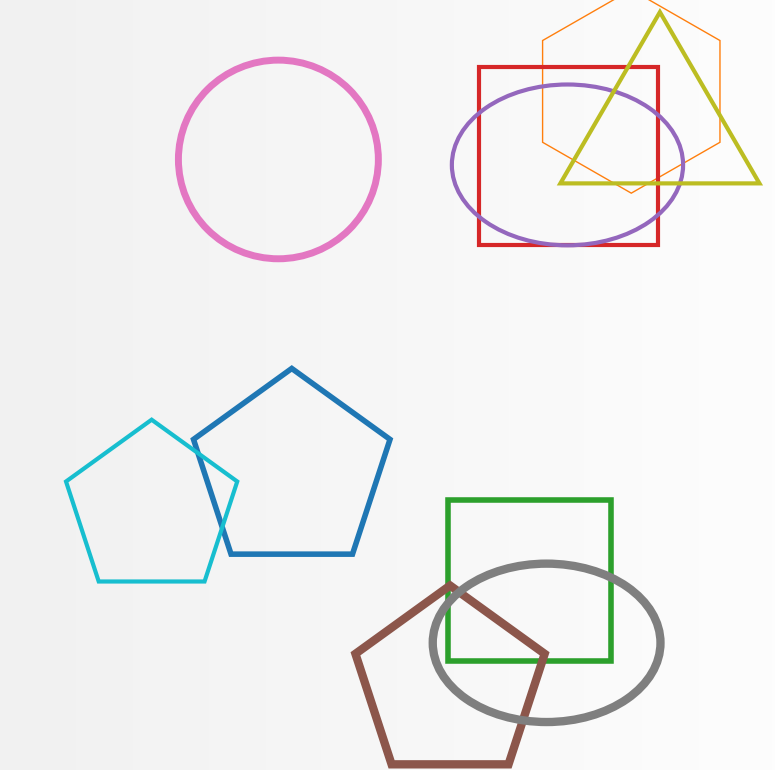[{"shape": "pentagon", "thickness": 2, "radius": 0.67, "center": [0.376, 0.388]}, {"shape": "hexagon", "thickness": 0.5, "radius": 0.66, "center": [0.815, 0.881]}, {"shape": "square", "thickness": 2, "radius": 0.52, "center": [0.684, 0.246]}, {"shape": "square", "thickness": 1.5, "radius": 0.58, "center": [0.734, 0.798]}, {"shape": "oval", "thickness": 1.5, "radius": 0.75, "center": [0.732, 0.786]}, {"shape": "pentagon", "thickness": 3, "radius": 0.64, "center": [0.581, 0.111]}, {"shape": "circle", "thickness": 2.5, "radius": 0.64, "center": [0.359, 0.793]}, {"shape": "oval", "thickness": 3, "radius": 0.73, "center": [0.705, 0.165]}, {"shape": "triangle", "thickness": 1.5, "radius": 0.74, "center": [0.851, 0.836]}, {"shape": "pentagon", "thickness": 1.5, "radius": 0.58, "center": [0.196, 0.339]}]